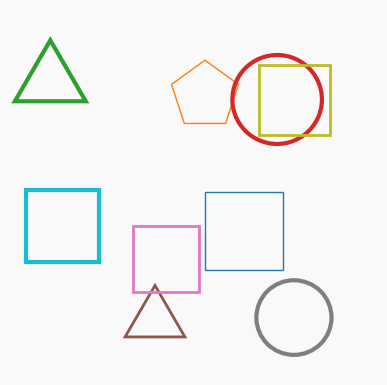[{"shape": "square", "thickness": 1, "radius": 0.51, "center": [0.629, 0.399]}, {"shape": "pentagon", "thickness": 1, "radius": 0.45, "center": [0.529, 0.753]}, {"shape": "triangle", "thickness": 3, "radius": 0.53, "center": [0.13, 0.79]}, {"shape": "circle", "thickness": 3, "radius": 0.58, "center": [0.715, 0.742]}, {"shape": "triangle", "thickness": 2, "radius": 0.45, "center": [0.4, 0.169]}, {"shape": "square", "thickness": 2, "radius": 0.43, "center": [0.428, 0.327]}, {"shape": "circle", "thickness": 3, "radius": 0.48, "center": [0.759, 0.175]}, {"shape": "square", "thickness": 2, "radius": 0.45, "center": [0.76, 0.739]}, {"shape": "square", "thickness": 3, "radius": 0.47, "center": [0.161, 0.414]}]